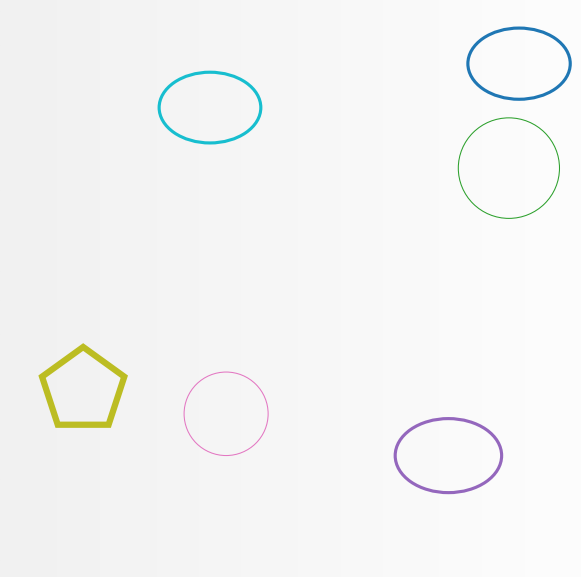[{"shape": "oval", "thickness": 1.5, "radius": 0.44, "center": [0.893, 0.889]}, {"shape": "circle", "thickness": 0.5, "radius": 0.44, "center": [0.876, 0.708]}, {"shape": "oval", "thickness": 1.5, "radius": 0.46, "center": [0.771, 0.21]}, {"shape": "circle", "thickness": 0.5, "radius": 0.36, "center": [0.389, 0.283]}, {"shape": "pentagon", "thickness": 3, "radius": 0.37, "center": [0.143, 0.324]}, {"shape": "oval", "thickness": 1.5, "radius": 0.44, "center": [0.361, 0.813]}]